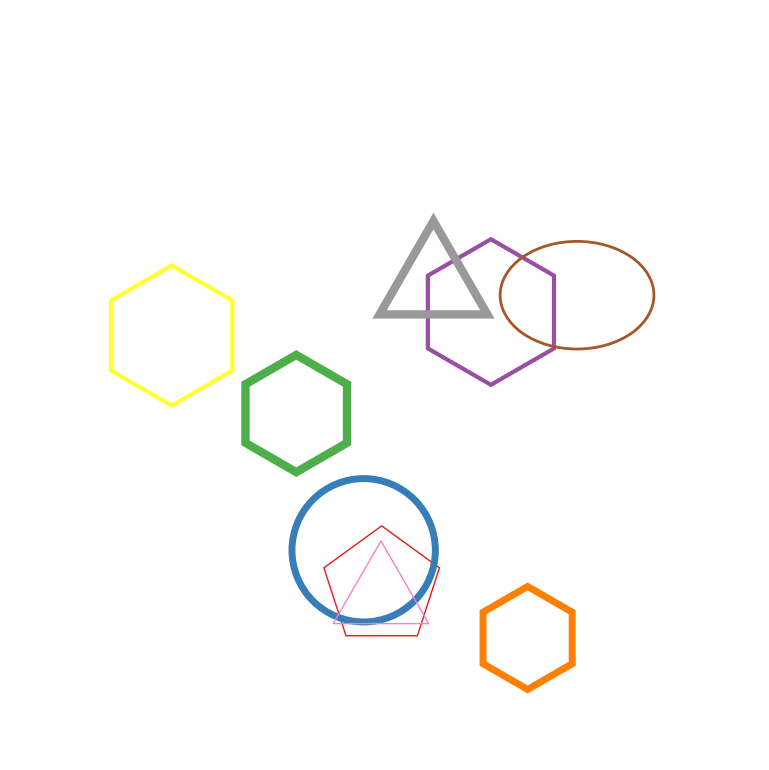[{"shape": "pentagon", "thickness": 0.5, "radius": 0.39, "center": [0.496, 0.238]}, {"shape": "circle", "thickness": 2.5, "radius": 0.47, "center": [0.472, 0.285]}, {"shape": "hexagon", "thickness": 3, "radius": 0.38, "center": [0.385, 0.463]}, {"shape": "hexagon", "thickness": 1.5, "radius": 0.47, "center": [0.638, 0.595]}, {"shape": "hexagon", "thickness": 2.5, "radius": 0.33, "center": [0.685, 0.171]}, {"shape": "hexagon", "thickness": 1.5, "radius": 0.46, "center": [0.223, 0.564]}, {"shape": "oval", "thickness": 1, "radius": 0.5, "center": [0.749, 0.617]}, {"shape": "triangle", "thickness": 0.5, "radius": 0.36, "center": [0.495, 0.226]}, {"shape": "triangle", "thickness": 3, "radius": 0.4, "center": [0.563, 0.632]}]